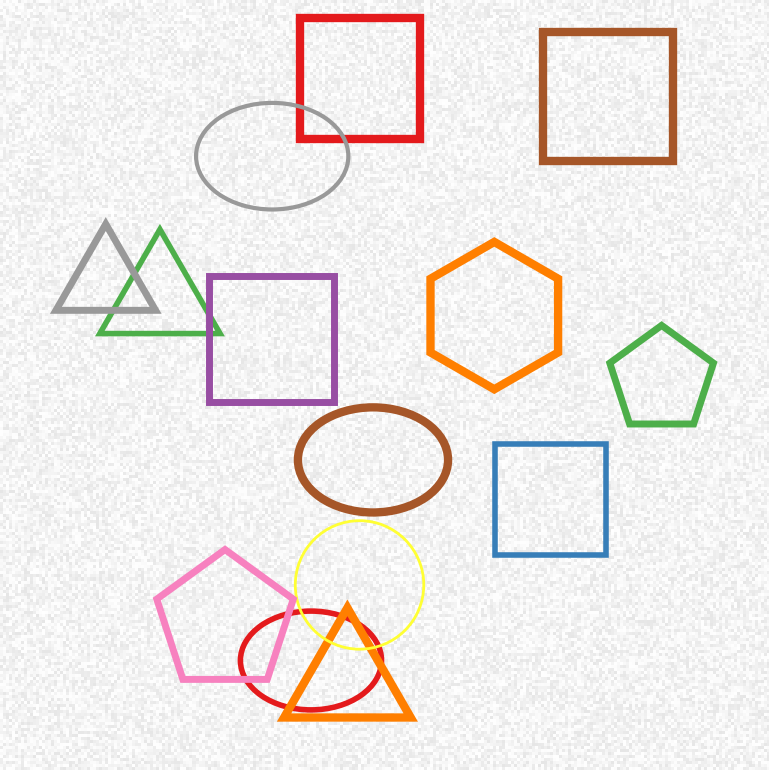[{"shape": "square", "thickness": 3, "radius": 0.39, "center": [0.467, 0.898]}, {"shape": "oval", "thickness": 2, "radius": 0.46, "center": [0.404, 0.142]}, {"shape": "square", "thickness": 2, "radius": 0.36, "center": [0.715, 0.351]}, {"shape": "triangle", "thickness": 2, "radius": 0.45, "center": [0.208, 0.612]}, {"shape": "pentagon", "thickness": 2.5, "radius": 0.35, "center": [0.859, 0.507]}, {"shape": "square", "thickness": 2.5, "radius": 0.41, "center": [0.353, 0.56]}, {"shape": "triangle", "thickness": 3, "radius": 0.47, "center": [0.451, 0.116]}, {"shape": "hexagon", "thickness": 3, "radius": 0.48, "center": [0.642, 0.59]}, {"shape": "circle", "thickness": 1, "radius": 0.42, "center": [0.467, 0.24]}, {"shape": "oval", "thickness": 3, "radius": 0.49, "center": [0.484, 0.403]}, {"shape": "square", "thickness": 3, "radius": 0.42, "center": [0.79, 0.875]}, {"shape": "pentagon", "thickness": 2.5, "radius": 0.47, "center": [0.292, 0.193]}, {"shape": "triangle", "thickness": 2.5, "radius": 0.37, "center": [0.137, 0.634]}, {"shape": "oval", "thickness": 1.5, "radius": 0.49, "center": [0.354, 0.797]}]